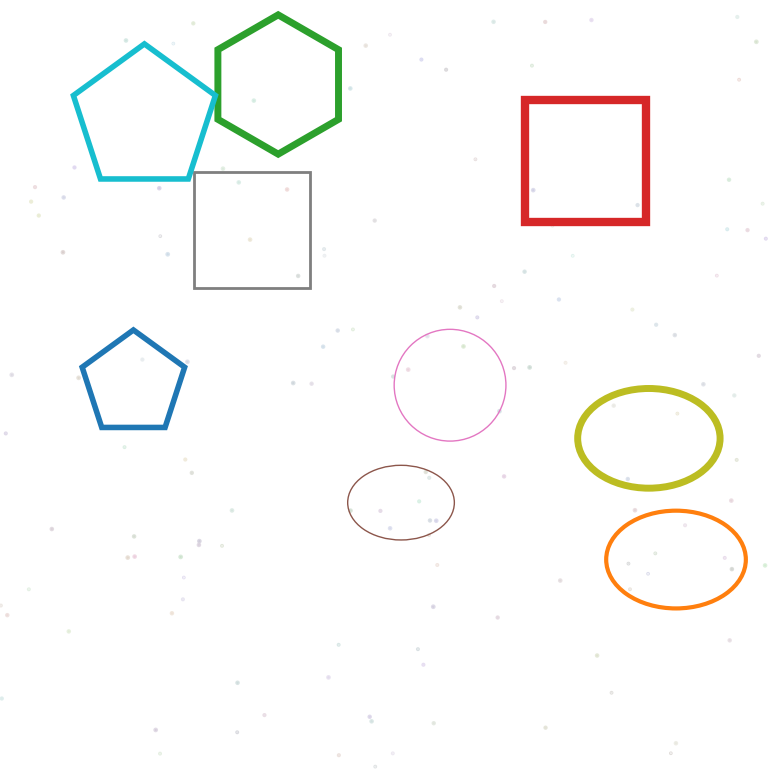[{"shape": "pentagon", "thickness": 2, "radius": 0.35, "center": [0.173, 0.501]}, {"shape": "oval", "thickness": 1.5, "radius": 0.45, "center": [0.878, 0.273]}, {"shape": "hexagon", "thickness": 2.5, "radius": 0.45, "center": [0.361, 0.89]}, {"shape": "square", "thickness": 3, "radius": 0.39, "center": [0.76, 0.791]}, {"shape": "oval", "thickness": 0.5, "radius": 0.35, "center": [0.521, 0.347]}, {"shape": "circle", "thickness": 0.5, "radius": 0.36, "center": [0.584, 0.5]}, {"shape": "square", "thickness": 1, "radius": 0.38, "center": [0.328, 0.702]}, {"shape": "oval", "thickness": 2.5, "radius": 0.46, "center": [0.843, 0.431]}, {"shape": "pentagon", "thickness": 2, "radius": 0.48, "center": [0.188, 0.846]}]